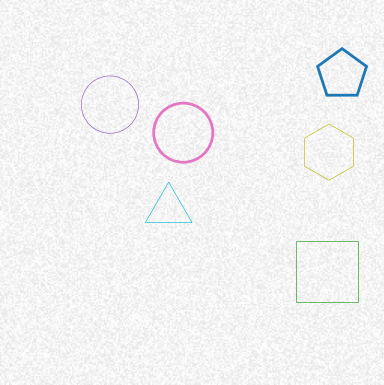[{"shape": "pentagon", "thickness": 2, "radius": 0.33, "center": [0.888, 0.807]}, {"shape": "square", "thickness": 0.5, "radius": 0.4, "center": [0.849, 0.294]}, {"shape": "circle", "thickness": 0.5, "radius": 0.37, "center": [0.286, 0.728]}, {"shape": "circle", "thickness": 2, "radius": 0.38, "center": [0.476, 0.655]}, {"shape": "hexagon", "thickness": 0.5, "radius": 0.37, "center": [0.855, 0.605]}, {"shape": "triangle", "thickness": 0.5, "radius": 0.35, "center": [0.438, 0.457]}]